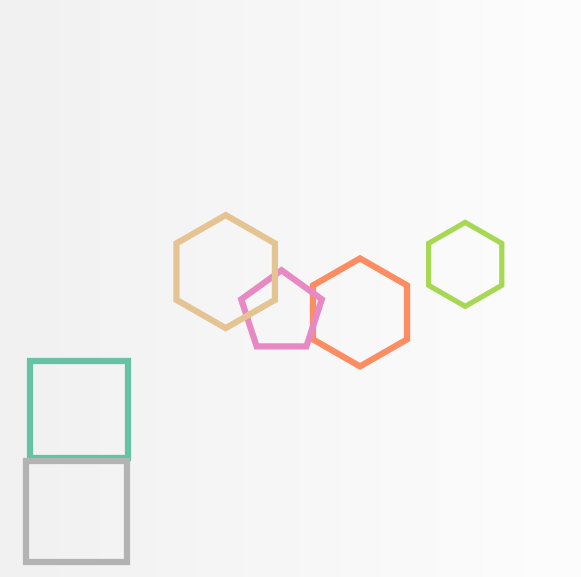[{"shape": "square", "thickness": 3, "radius": 0.42, "center": [0.136, 0.29]}, {"shape": "hexagon", "thickness": 3, "radius": 0.47, "center": [0.619, 0.458]}, {"shape": "pentagon", "thickness": 3, "radius": 0.36, "center": [0.484, 0.458]}, {"shape": "hexagon", "thickness": 2.5, "radius": 0.36, "center": [0.8, 0.541]}, {"shape": "hexagon", "thickness": 3, "radius": 0.49, "center": [0.388, 0.529]}, {"shape": "square", "thickness": 3, "radius": 0.44, "center": [0.132, 0.113]}]